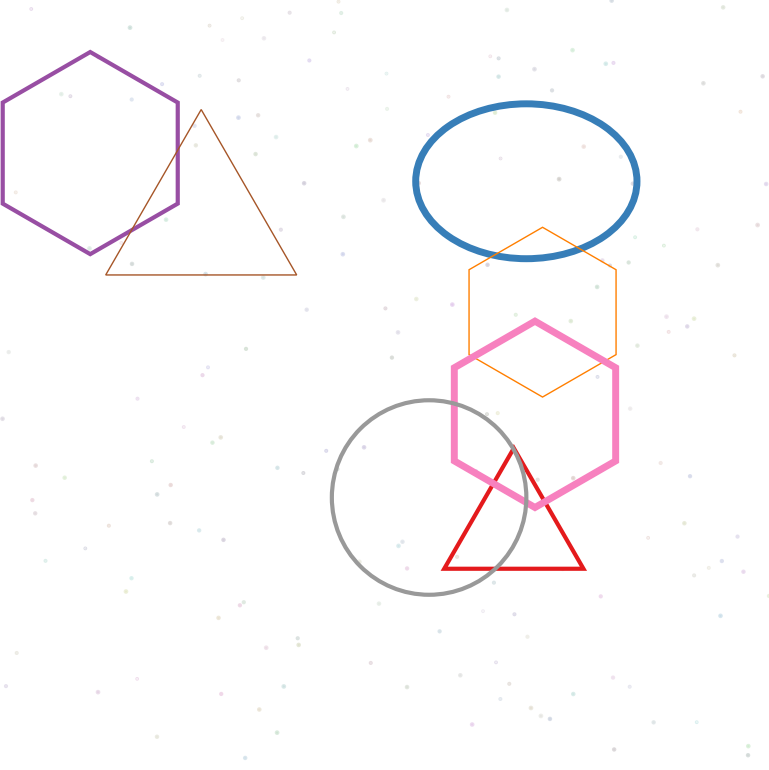[{"shape": "triangle", "thickness": 1.5, "radius": 0.52, "center": [0.667, 0.314]}, {"shape": "oval", "thickness": 2.5, "radius": 0.72, "center": [0.684, 0.765]}, {"shape": "hexagon", "thickness": 1.5, "radius": 0.66, "center": [0.117, 0.801]}, {"shape": "hexagon", "thickness": 0.5, "radius": 0.55, "center": [0.705, 0.595]}, {"shape": "triangle", "thickness": 0.5, "radius": 0.72, "center": [0.261, 0.715]}, {"shape": "hexagon", "thickness": 2.5, "radius": 0.6, "center": [0.695, 0.462]}, {"shape": "circle", "thickness": 1.5, "radius": 0.63, "center": [0.557, 0.354]}]